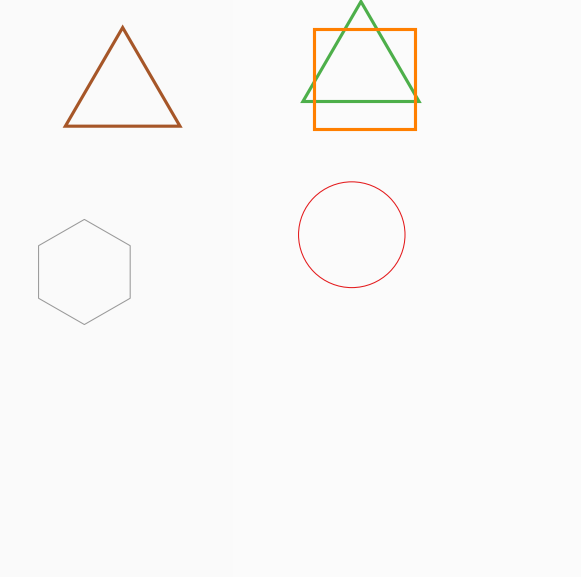[{"shape": "circle", "thickness": 0.5, "radius": 0.46, "center": [0.605, 0.593]}, {"shape": "triangle", "thickness": 1.5, "radius": 0.58, "center": [0.621, 0.881]}, {"shape": "square", "thickness": 1.5, "radius": 0.43, "center": [0.628, 0.862]}, {"shape": "triangle", "thickness": 1.5, "radius": 0.57, "center": [0.211, 0.838]}, {"shape": "hexagon", "thickness": 0.5, "radius": 0.46, "center": [0.145, 0.528]}]